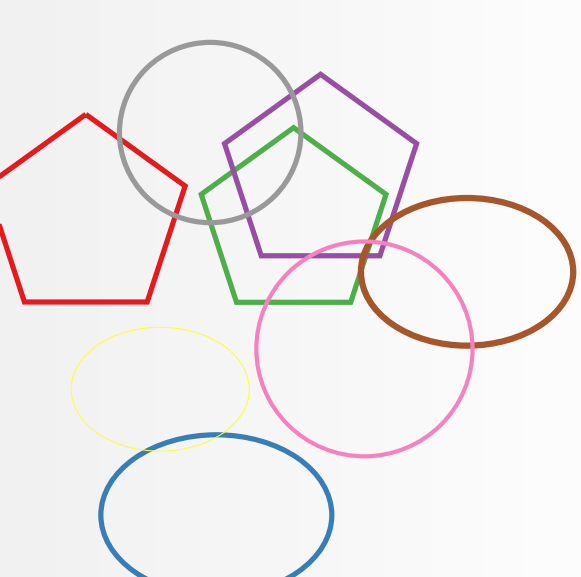[{"shape": "pentagon", "thickness": 2.5, "radius": 0.9, "center": [0.148, 0.622]}, {"shape": "oval", "thickness": 2.5, "radius": 0.99, "center": [0.372, 0.107]}, {"shape": "pentagon", "thickness": 2.5, "radius": 0.84, "center": [0.505, 0.611]}, {"shape": "pentagon", "thickness": 2.5, "radius": 0.87, "center": [0.552, 0.697]}, {"shape": "oval", "thickness": 0.5, "radius": 0.77, "center": [0.276, 0.325]}, {"shape": "oval", "thickness": 3, "radius": 0.91, "center": [0.804, 0.528]}, {"shape": "circle", "thickness": 2, "radius": 0.93, "center": [0.627, 0.395]}, {"shape": "circle", "thickness": 2.5, "radius": 0.78, "center": [0.362, 0.77]}]